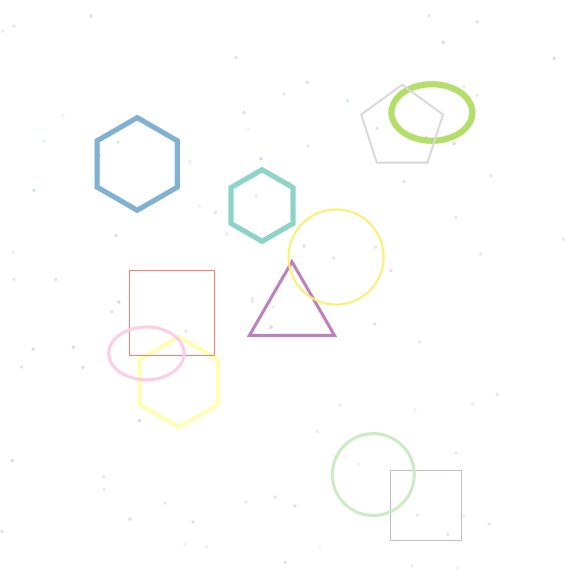[{"shape": "hexagon", "thickness": 2.5, "radius": 0.31, "center": [0.454, 0.643]}, {"shape": "hexagon", "thickness": 2, "radius": 0.39, "center": [0.31, 0.338]}, {"shape": "square", "thickness": 0.5, "radius": 0.31, "center": [0.736, 0.125]}, {"shape": "square", "thickness": 0.5, "radius": 0.37, "center": [0.296, 0.459]}, {"shape": "hexagon", "thickness": 2.5, "radius": 0.4, "center": [0.238, 0.715]}, {"shape": "oval", "thickness": 3, "radius": 0.35, "center": [0.748, 0.804]}, {"shape": "oval", "thickness": 1.5, "radius": 0.33, "center": [0.254, 0.387]}, {"shape": "pentagon", "thickness": 1, "radius": 0.37, "center": [0.696, 0.778]}, {"shape": "triangle", "thickness": 1.5, "radius": 0.43, "center": [0.506, 0.461]}, {"shape": "circle", "thickness": 1.5, "radius": 0.35, "center": [0.646, 0.177]}, {"shape": "circle", "thickness": 1, "radius": 0.41, "center": [0.582, 0.554]}]